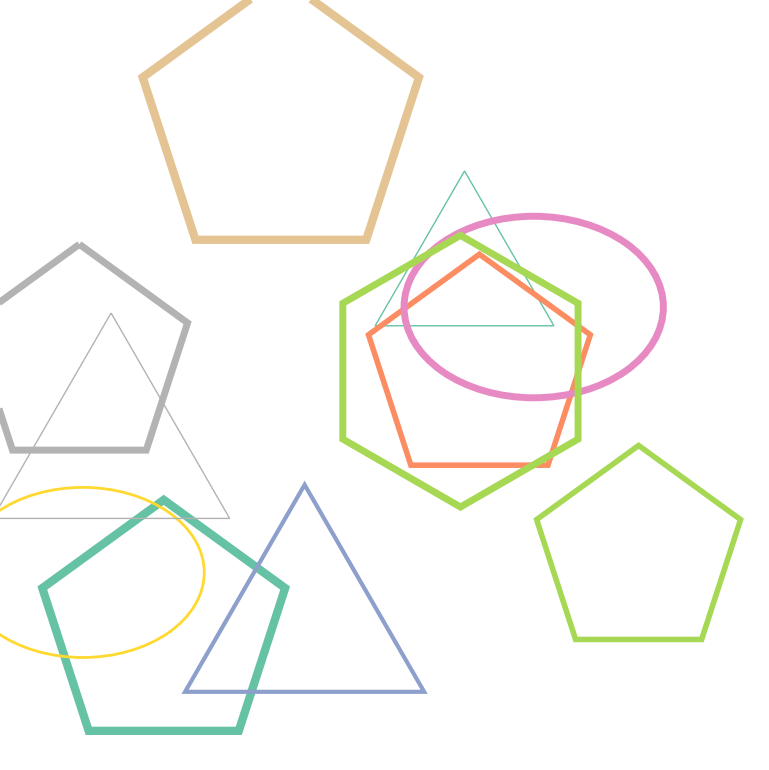[{"shape": "triangle", "thickness": 0.5, "radius": 0.67, "center": [0.603, 0.644]}, {"shape": "pentagon", "thickness": 3, "radius": 0.83, "center": [0.213, 0.185]}, {"shape": "pentagon", "thickness": 2, "radius": 0.76, "center": [0.623, 0.518]}, {"shape": "triangle", "thickness": 1.5, "radius": 0.9, "center": [0.396, 0.191]}, {"shape": "oval", "thickness": 2.5, "radius": 0.84, "center": [0.693, 0.601]}, {"shape": "hexagon", "thickness": 2.5, "radius": 0.88, "center": [0.598, 0.518]}, {"shape": "pentagon", "thickness": 2, "radius": 0.7, "center": [0.829, 0.282]}, {"shape": "oval", "thickness": 1, "radius": 0.79, "center": [0.107, 0.257]}, {"shape": "pentagon", "thickness": 3, "radius": 0.94, "center": [0.365, 0.841]}, {"shape": "triangle", "thickness": 0.5, "radius": 0.89, "center": [0.144, 0.416]}, {"shape": "pentagon", "thickness": 2.5, "radius": 0.74, "center": [0.103, 0.535]}]